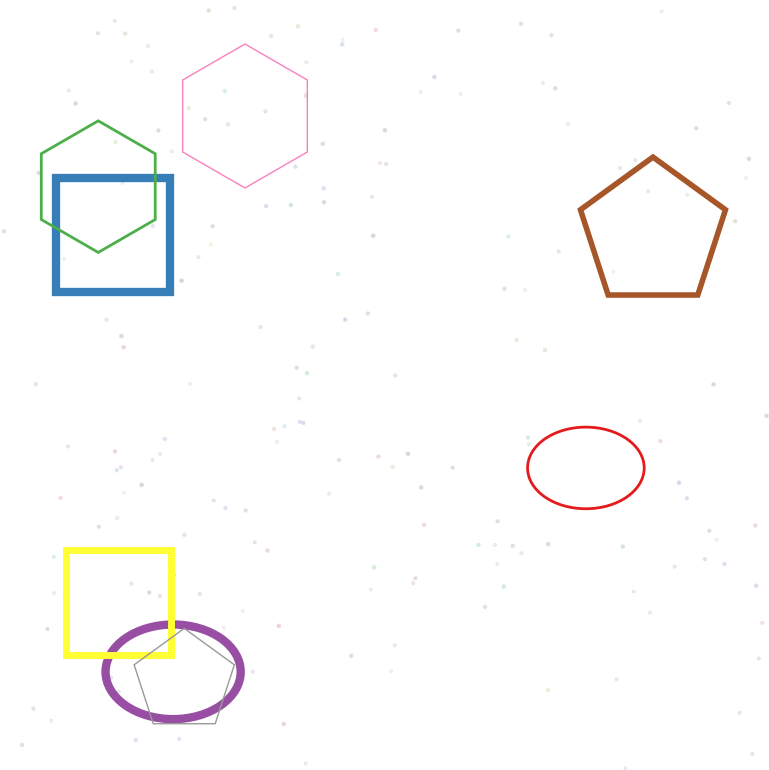[{"shape": "oval", "thickness": 1, "radius": 0.38, "center": [0.761, 0.392]}, {"shape": "square", "thickness": 3, "radius": 0.37, "center": [0.147, 0.695]}, {"shape": "hexagon", "thickness": 1, "radius": 0.43, "center": [0.128, 0.758]}, {"shape": "oval", "thickness": 3, "radius": 0.44, "center": [0.225, 0.128]}, {"shape": "square", "thickness": 2.5, "radius": 0.34, "center": [0.154, 0.217]}, {"shape": "pentagon", "thickness": 2, "radius": 0.5, "center": [0.848, 0.697]}, {"shape": "hexagon", "thickness": 0.5, "radius": 0.47, "center": [0.318, 0.849]}, {"shape": "pentagon", "thickness": 0.5, "radius": 0.34, "center": [0.239, 0.115]}]